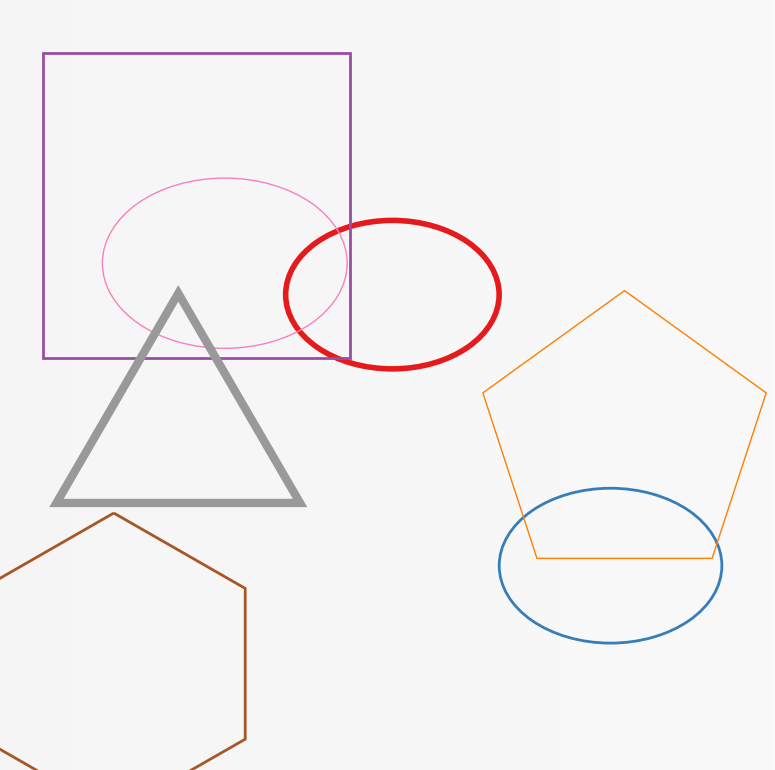[{"shape": "oval", "thickness": 2, "radius": 0.69, "center": [0.506, 0.617]}, {"shape": "oval", "thickness": 1, "radius": 0.72, "center": [0.788, 0.265]}, {"shape": "square", "thickness": 1, "radius": 0.99, "center": [0.253, 0.733]}, {"shape": "pentagon", "thickness": 0.5, "radius": 0.96, "center": [0.806, 0.43]}, {"shape": "hexagon", "thickness": 1, "radius": 0.98, "center": [0.147, 0.138]}, {"shape": "oval", "thickness": 0.5, "radius": 0.79, "center": [0.29, 0.658]}, {"shape": "triangle", "thickness": 3, "radius": 0.91, "center": [0.23, 0.438]}]